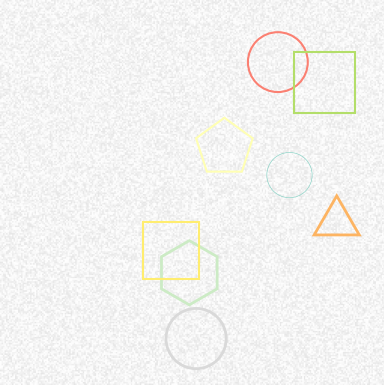[{"shape": "circle", "thickness": 0.5, "radius": 0.29, "center": [0.752, 0.545]}, {"shape": "pentagon", "thickness": 1.5, "radius": 0.39, "center": [0.583, 0.617]}, {"shape": "circle", "thickness": 1.5, "radius": 0.39, "center": [0.722, 0.839]}, {"shape": "triangle", "thickness": 2, "radius": 0.34, "center": [0.875, 0.424]}, {"shape": "square", "thickness": 1.5, "radius": 0.39, "center": [0.843, 0.786]}, {"shape": "circle", "thickness": 2, "radius": 0.39, "center": [0.509, 0.121]}, {"shape": "hexagon", "thickness": 2, "radius": 0.42, "center": [0.492, 0.292]}, {"shape": "square", "thickness": 1.5, "radius": 0.36, "center": [0.445, 0.349]}]